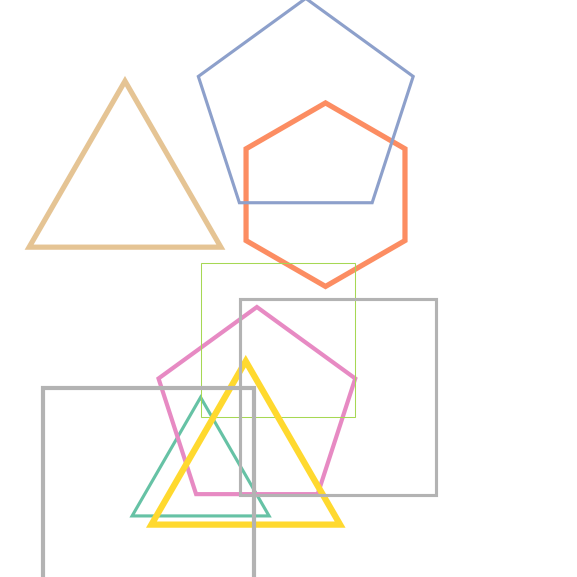[{"shape": "triangle", "thickness": 1.5, "radius": 0.68, "center": [0.347, 0.174]}, {"shape": "hexagon", "thickness": 2.5, "radius": 0.79, "center": [0.564, 0.662]}, {"shape": "pentagon", "thickness": 1.5, "radius": 0.98, "center": [0.529, 0.806]}, {"shape": "pentagon", "thickness": 2, "radius": 0.9, "center": [0.445, 0.288]}, {"shape": "square", "thickness": 0.5, "radius": 0.67, "center": [0.481, 0.41]}, {"shape": "triangle", "thickness": 3, "radius": 0.94, "center": [0.426, 0.185]}, {"shape": "triangle", "thickness": 2.5, "radius": 0.96, "center": [0.216, 0.667]}, {"shape": "square", "thickness": 1.5, "radius": 0.85, "center": [0.585, 0.312]}, {"shape": "square", "thickness": 2, "radius": 0.91, "center": [0.258, 0.144]}]